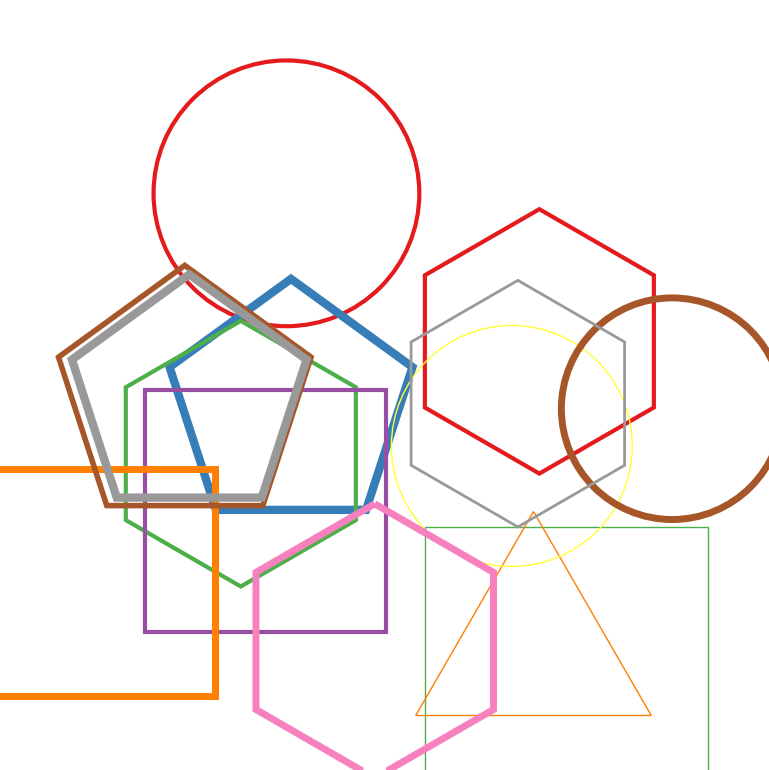[{"shape": "hexagon", "thickness": 1.5, "radius": 0.86, "center": [0.7, 0.557]}, {"shape": "circle", "thickness": 1.5, "radius": 0.86, "center": [0.372, 0.749]}, {"shape": "pentagon", "thickness": 3, "radius": 0.83, "center": [0.378, 0.472]}, {"shape": "hexagon", "thickness": 1.5, "radius": 0.86, "center": [0.313, 0.411]}, {"shape": "square", "thickness": 0.5, "radius": 0.92, "center": [0.736, 0.131]}, {"shape": "square", "thickness": 1.5, "radius": 0.78, "center": [0.345, 0.336]}, {"shape": "triangle", "thickness": 0.5, "radius": 0.88, "center": [0.693, 0.159]}, {"shape": "square", "thickness": 2.5, "radius": 0.73, "center": [0.132, 0.244]}, {"shape": "circle", "thickness": 0.5, "radius": 0.78, "center": [0.665, 0.421]}, {"shape": "pentagon", "thickness": 2, "radius": 0.86, "center": [0.24, 0.483]}, {"shape": "circle", "thickness": 2.5, "radius": 0.72, "center": [0.873, 0.469]}, {"shape": "hexagon", "thickness": 2.5, "radius": 0.89, "center": [0.487, 0.168]}, {"shape": "pentagon", "thickness": 3, "radius": 0.8, "center": [0.246, 0.483]}, {"shape": "hexagon", "thickness": 1, "radius": 0.8, "center": [0.673, 0.476]}]